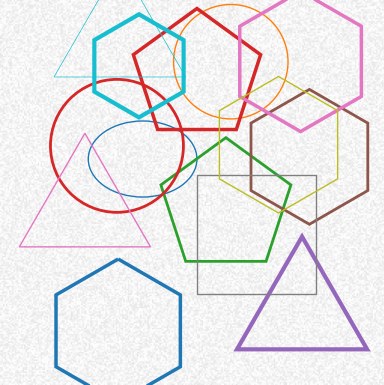[{"shape": "oval", "thickness": 1, "radius": 0.71, "center": [0.37, 0.587]}, {"shape": "hexagon", "thickness": 2.5, "radius": 0.93, "center": [0.307, 0.141]}, {"shape": "circle", "thickness": 1, "radius": 0.74, "center": [0.599, 0.84]}, {"shape": "pentagon", "thickness": 2, "radius": 0.89, "center": [0.587, 0.465]}, {"shape": "pentagon", "thickness": 2.5, "radius": 0.87, "center": [0.512, 0.804]}, {"shape": "circle", "thickness": 2, "radius": 0.86, "center": [0.304, 0.621]}, {"shape": "triangle", "thickness": 3, "radius": 0.98, "center": [0.785, 0.19]}, {"shape": "hexagon", "thickness": 2, "radius": 0.88, "center": [0.804, 0.593]}, {"shape": "hexagon", "thickness": 2.5, "radius": 0.91, "center": [0.781, 0.841]}, {"shape": "triangle", "thickness": 1, "radius": 0.98, "center": [0.221, 0.457]}, {"shape": "square", "thickness": 1, "radius": 0.77, "center": [0.665, 0.391]}, {"shape": "hexagon", "thickness": 1, "radius": 0.89, "center": [0.723, 0.624]}, {"shape": "triangle", "thickness": 0.5, "radius": 0.99, "center": [0.311, 0.899]}, {"shape": "hexagon", "thickness": 3, "radius": 0.67, "center": [0.361, 0.829]}]